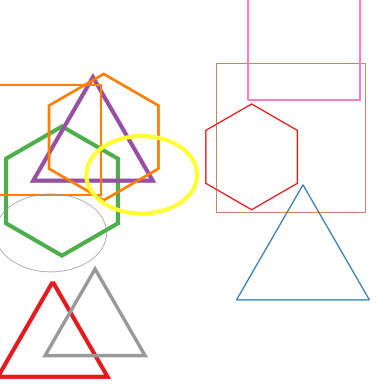[{"shape": "hexagon", "thickness": 1, "radius": 0.69, "center": [0.654, 0.593]}, {"shape": "triangle", "thickness": 3, "radius": 0.82, "center": [0.137, 0.103]}, {"shape": "triangle", "thickness": 1, "radius": 1.0, "center": [0.787, 0.321]}, {"shape": "hexagon", "thickness": 3, "radius": 0.84, "center": [0.161, 0.504]}, {"shape": "triangle", "thickness": 3, "radius": 0.9, "center": [0.241, 0.62]}, {"shape": "hexagon", "thickness": 2, "radius": 0.82, "center": [0.269, 0.644]}, {"shape": "square", "thickness": 1.5, "radius": 0.72, "center": [0.12, 0.637]}, {"shape": "oval", "thickness": 3, "radius": 0.72, "center": [0.368, 0.546]}, {"shape": "square", "thickness": 0.5, "radius": 0.97, "center": [0.756, 0.643]}, {"shape": "square", "thickness": 1.5, "radius": 0.72, "center": [0.789, 0.885]}, {"shape": "oval", "thickness": 0.5, "radius": 0.72, "center": [0.132, 0.395]}, {"shape": "triangle", "thickness": 2.5, "radius": 0.75, "center": [0.247, 0.151]}]